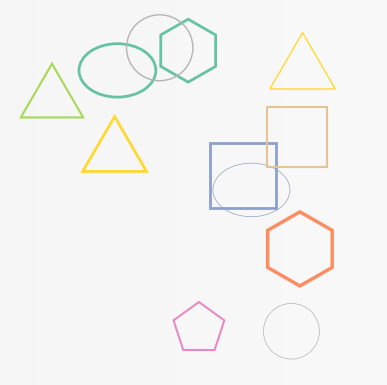[{"shape": "hexagon", "thickness": 2, "radius": 0.41, "center": [0.486, 0.868]}, {"shape": "oval", "thickness": 2, "radius": 0.5, "center": [0.303, 0.817]}, {"shape": "hexagon", "thickness": 2.5, "radius": 0.48, "center": [0.774, 0.353]}, {"shape": "oval", "thickness": 0.5, "radius": 0.5, "center": [0.649, 0.507]}, {"shape": "square", "thickness": 2, "radius": 0.43, "center": [0.627, 0.544]}, {"shape": "pentagon", "thickness": 1.5, "radius": 0.34, "center": [0.513, 0.147]}, {"shape": "triangle", "thickness": 1.5, "radius": 0.46, "center": [0.134, 0.741]}, {"shape": "triangle", "thickness": 1, "radius": 0.49, "center": [0.781, 0.818]}, {"shape": "triangle", "thickness": 2, "radius": 0.48, "center": [0.296, 0.602]}, {"shape": "square", "thickness": 1.5, "radius": 0.39, "center": [0.766, 0.645]}, {"shape": "circle", "thickness": 0.5, "radius": 0.36, "center": [0.752, 0.14]}, {"shape": "circle", "thickness": 1, "radius": 0.43, "center": [0.412, 0.876]}]